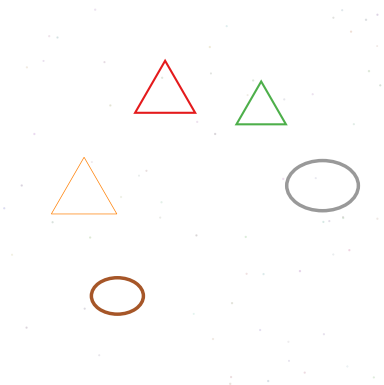[{"shape": "triangle", "thickness": 1.5, "radius": 0.45, "center": [0.429, 0.752]}, {"shape": "triangle", "thickness": 1.5, "radius": 0.37, "center": [0.678, 0.714]}, {"shape": "triangle", "thickness": 0.5, "radius": 0.49, "center": [0.218, 0.493]}, {"shape": "oval", "thickness": 2.5, "radius": 0.34, "center": [0.305, 0.231]}, {"shape": "oval", "thickness": 2.5, "radius": 0.47, "center": [0.838, 0.518]}]